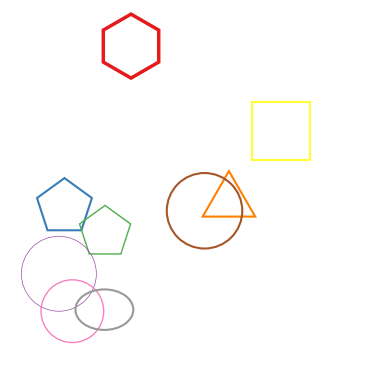[{"shape": "hexagon", "thickness": 2.5, "radius": 0.42, "center": [0.34, 0.88]}, {"shape": "pentagon", "thickness": 1.5, "radius": 0.37, "center": [0.167, 0.463]}, {"shape": "pentagon", "thickness": 1, "radius": 0.35, "center": [0.273, 0.397]}, {"shape": "circle", "thickness": 0.5, "radius": 0.49, "center": [0.153, 0.289]}, {"shape": "triangle", "thickness": 1.5, "radius": 0.39, "center": [0.595, 0.477]}, {"shape": "square", "thickness": 1.5, "radius": 0.38, "center": [0.73, 0.66]}, {"shape": "circle", "thickness": 1.5, "radius": 0.49, "center": [0.531, 0.453]}, {"shape": "circle", "thickness": 1, "radius": 0.41, "center": [0.188, 0.192]}, {"shape": "oval", "thickness": 1.5, "radius": 0.38, "center": [0.271, 0.196]}]